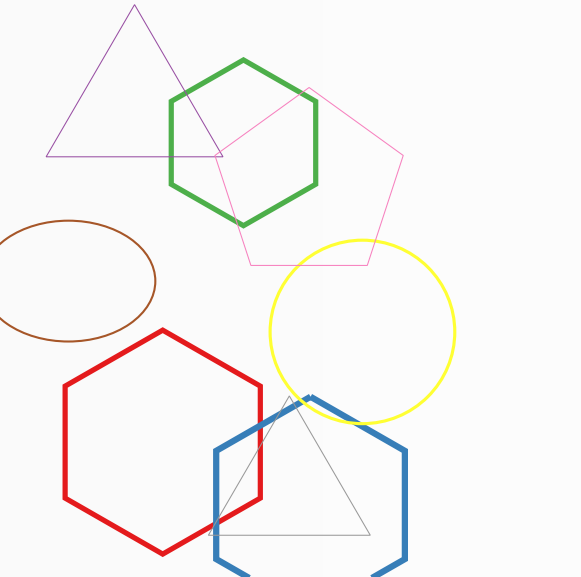[{"shape": "hexagon", "thickness": 2.5, "radius": 0.97, "center": [0.28, 0.234]}, {"shape": "hexagon", "thickness": 3, "radius": 0.94, "center": [0.534, 0.125]}, {"shape": "hexagon", "thickness": 2.5, "radius": 0.72, "center": [0.419, 0.752]}, {"shape": "triangle", "thickness": 0.5, "radius": 0.88, "center": [0.231, 0.815]}, {"shape": "circle", "thickness": 1.5, "radius": 0.79, "center": [0.624, 0.424]}, {"shape": "oval", "thickness": 1, "radius": 0.75, "center": [0.118, 0.512]}, {"shape": "pentagon", "thickness": 0.5, "radius": 0.85, "center": [0.532, 0.677]}, {"shape": "triangle", "thickness": 0.5, "radius": 0.8, "center": [0.498, 0.153]}]